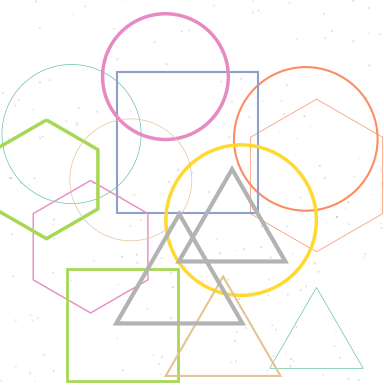[{"shape": "triangle", "thickness": 0.5, "radius": 0.7, "center": [0.822, 0.113]}, {"shape": "circle", "thickness": 0.5, "radius": 0.9, "center": [0.186, 0.652]}, {"shape": "hexagon", "thickness": 0.5, "radius": 0.99, "center": [0.822, 0.544]}, {"shape": "circle", "thickness": 1.5, "radius": 0.93, "center": [0.794, 0.639]}, {"shape": "square", "thickness": 1.5, "radius": 0.92, "center": [0.488, 0.63]}, {"shape": "circle", "thickness": 2.5, "radius": 0.82, "center": [0.43, 0.801]}, {"shape": "hexagon", "thickness": 1, "radius": 0.86, "center": [0.235, 0.359]}, {"shape": "hexagon", "thickness": 2.5, "radius": 0.77, "center": [0.121, 0.534]}, {"shape": "square", "thickness": 2, "radius": 0.72, "center": [0.317, 0.156]}, {"shape": "circle", "thickness": 2.5, "radius": 0.98, "center": [0.626, 0.428]}, {"shape": "triangle", "thickness": 1.5, "radius": 0.86, "center": [0.58, 0.11]}, {"shape": "circle", "thickness": 0.5, "radius": 0.79, "center": [0.34, 0.533]}, {"shape": "triangle", "thickness": 3, "radius": 0.8, "center": [0.603, 0.401]}, {"shape": "triangle", "thickness": 3, "radius": 0.95, "center": [0.466, 0.255]}]